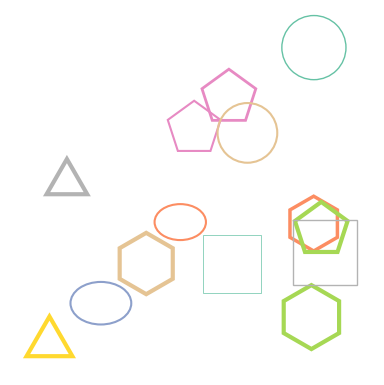[{"shape": "circle", "thickness": 1, "radius": 0.42, "center": [0.815, 0.876]}, {"shape": "square", "thickness": 0.5, "radius": 0.38, "center": [0.603, 0.314]}, {"shape": "oval", "thickness": 1.5, "radius": 0.33, "center": [0.468, 0.423]}, {"shape": "hexagon", "thickness": 2.5, "radius": 0.36, "center": [0.815, 0.419]}, {"shape": "oval", "thickness": 1.5, "radius": 0.39, "center": [0.262, 0.212]}, {"shape": "pentagon", "thickness": 1.5, "radius": 0.36, "center": [0.504, 0.666]}, {"shape": "pentagon", "thickness": 2, "radius": 0.37, "center": [0.595, 0.747]}, {"shape": "hexagon", "thickness": 3, "radius": 0.42, "center": [0.809, 0.176]}, {"shape": "pentagon", "thickness": 3, "radius": 0.36, "center": [0.834, 0.404]}, {"shape": "triangle", "thickness": 3, "radius": 0.34, "center": [0.128, 0.109]}, {"shape": "hexagon", "thickness": 3, "radius": 0.4, "center": [0.38, 0.316]}, {"shape": "circle", "thickness": 1.5, "radius": 0.39, "center": [0.643, 0.655]}, {"shape": "square", "thickness": 1, "radius": 0.42, "center": [0.844, 0.344]}, {"shape": "triangle", "thickness": 3, "radius": 0.3, "center": [0.174, 0.526]}]